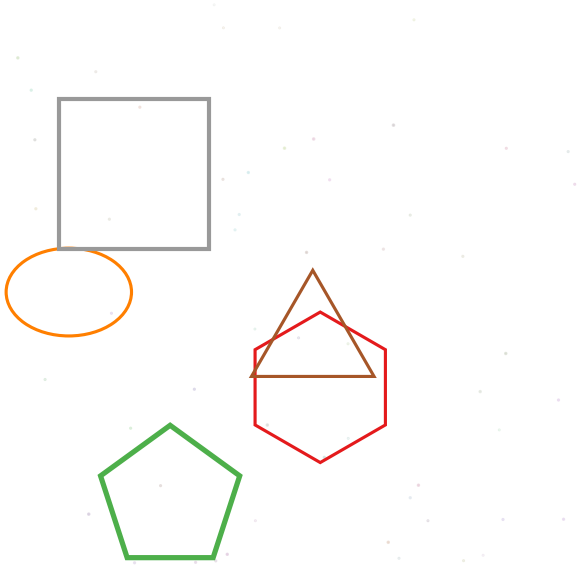[{"shape": "hexagon", "thickness": 1.5, "radius": 0.65, "center": [0.555, 0.328]}, {"shape": "pentagon", "thickness": 2.5, "radius": 0.63, "center": [0.295, 0.136]}, {"shape": "oval", "thickness": 1.5, "radius": 0.54, "center": [0.119, 0.493]}, {"shape": "triangle", "thickness": 1.5, "radius": 0.61, "center": [0.542, 0.409]}, {"shape": "square", "thickness": 2, "radius": 0.65, "center": [0.231, 0.699]}]